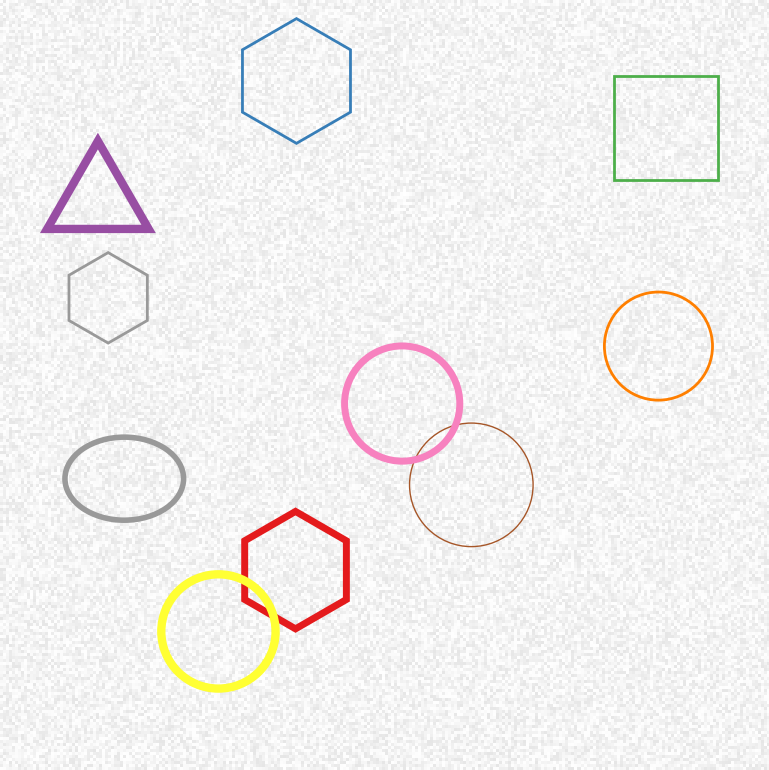[{"shape": "hexagon", "thickness": 2.5, "radius": 0.38, "center": [0.384, 0.26]}, {"shape": "hexagon", "thickness": 1, "radius": 0.4, "center": [0.385, 0.895]}, {"shape": "square", "thickness": 1, "radius": 0.34, "center": [0.865, 0.833]}, {"shape": "triangle", "thickness": 3, "radius": 0.38, "center": [0.127, 0.741]}, {"shape": "circle", "thickness": 1, "radius": 0.35, "center": [0.855, 0.551]}, {"shape": "circle", "thickness": 3, "radius": 0.37, "center": [0.284, 0.18]}, {"shape": "circle", "thickness": 0.5, "radius": 0.4, "center": [0.612, 0.37]}, {"shape": "circle", "thickness": 2.5, "radius": 0.37, "center": [0.522, 0.476]}, {"shape": "oval", "thickness": 2, "radius": 0.39, "center": [0.161, 0.378]}, {"shape": "hexagon", "thickness": 1, "radius": 0.29, "center": [0.14, 0.613]}]